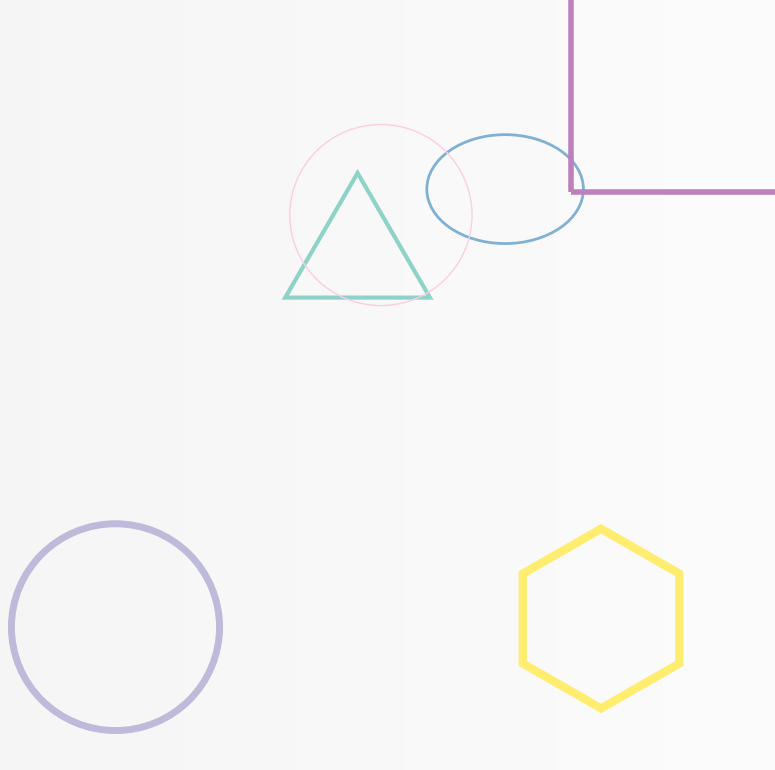[{"shape": "triangle", "thickness": 1.5, "radius": 0.54, "center": [0.461, 0.667]}, {"shape": "circle", "thickness": 2.5, "radius": 0.67, "center": [0.149, 0.186]}, {"shape": "oval", "thickness": 1, "radius": 0.51, "center": [0.652, 0.754]}, {"shape": "circle", "thickness": 0.5, "radius": 0.59, "center": [0.491, 0.721]}, {"shape": "square", "thickness": 2, "radius": 0.72, "center": [0.881, 0.895]}, {"shape": "hexagon", "thickness": 3, "radius": 0.58, "center": [0.776, 0.197]}]